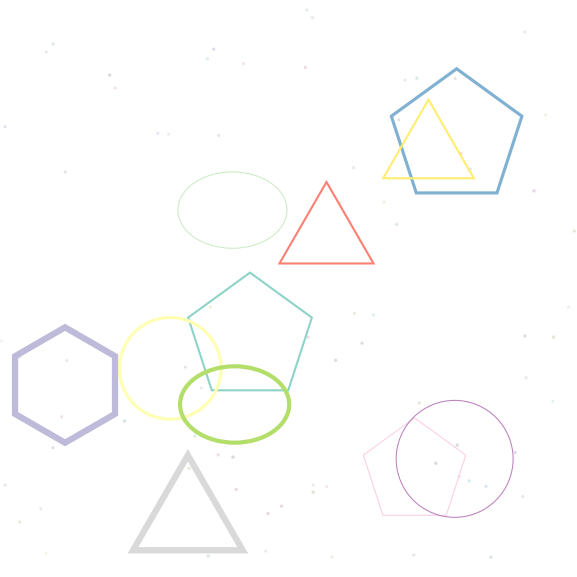[{"shape": "pentagon", "thickness": 1, "radius": 0.56, "center": [0.433, 0.414]}, {"shape": "circle", "thickness": 1.5, "radius": 0.44, "center": [0.295, 0.361]}, {"shape": "hexagon", "thickness": 3, "radius": 0.5, "center": [0.113, 0.332]}, {"shape": "triangle", "thickness": 1, "radius": 0.47, "center": [0.565, 0.59]}, {"shape": "pentagon", "thickness": 1.5, "radius": 0.59, "center": [0.791, 0.761]}, {"shape": "oval", "thickness": 2, "radius": 0.47, "center": [0.406, 0.299]}, {"shape": "pentagon", "thickness": 0.5, "radius": 0.47, "center": [0.718, 0.182]}, {"shape": "triangle", "thickness": 3, "radius": 0.55, "center": [0.325, 0.101]}, {"shape": "circle", "thickness": 0.5, "radius": 0.51, "center": [0.787, 0.205]}, {"shape": "oval", "thickness": 0.5, "radius": 0.47, "center": [0.403, 0.635]}, {"shape": "triangle", "thickness": 1, "radius": 0.45, "center": [0.742, 0.736]}]